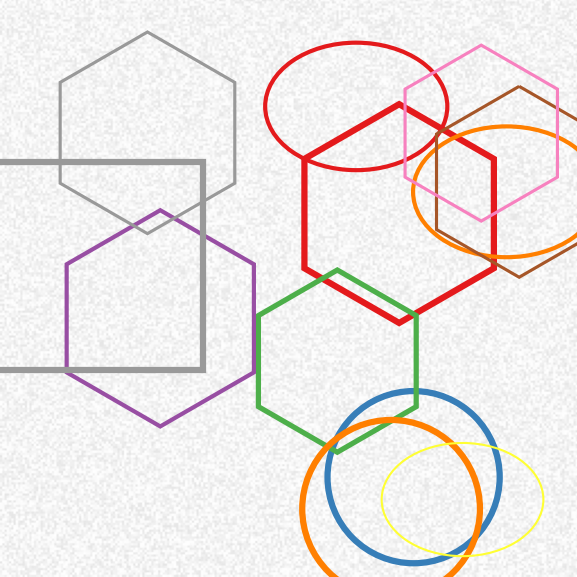[{"shape": "oval", "thickness": 2, "radius": 0.79, "center": [0.617, 0.815]}, {"shape": "hexagon", "thickness": 3, "radius": 0.95, "center": [0.691, 0.629]}, {"shape": "circle", "thickness": 3, "radius": 0.75, "center": [0.716, 0.173]}, {"shape": "hexagon", "thickness": 2.5, "radius": 0.79, "center": [0.584, 0.374]}, {"shape": "hexagon", "thickness": 2, "radius": 0.94, "center": [0.278, 0.448]}, {"shape": "circle", "thickness": 3, "radius": 0.77, "center": [0.677, 0.118]}, {"shape": "oval", "thickness": 2, "radius": 0.81, "center": [0.877, 0.667]}, {"shape": "oval", "thickness": 1, "radius": 0.7, "center": [0.801, 0.134]}, {"shape": "hexagon", "thickness": 1.5, "radius": 0.83, "center": [0.899, 0.684]}, {"shape": "hexagon", "thickness": 1.5, "radius": 0.76, "center": [0.833, 0.769]}, {"shape": "square", "thickness": 3, "radius": 0.9, "center": [0.171, 0.539]}, {"shape": "hexagon", "thickness": 1.5, "radius": 0.87, "center": [0.255, 0.769]}]